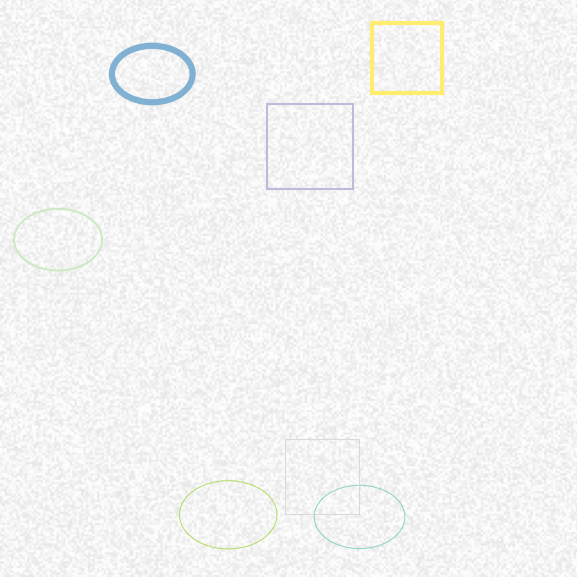[{"shape": "oval", "thickness": 0.5, "radius": 0.39, "center": [0.623, 0.104]}, {"shape": "square", "thickness": 1, "radius": 0.37, "center": [0.537, 0.745]}, {"shape": "oval", "thickness": 3, "radius": 0.35, "center": [0.264, 0.871]}, {"shape": "oval", "thickness": 0.5, "radius": 0.42, "center": [0.395, 0.108]}, {"shape": "square", "thickness": 0.5, "radius": 0.32, "center": [0.558, 0.174]}, {"shape": "oval", "thickness": 1, "radius": 0.38, "center": [0.101, 0.584]}, {"shape": "square", "thickness": 2, "radius": 0.3, "center": [0.704, 0.899]}]